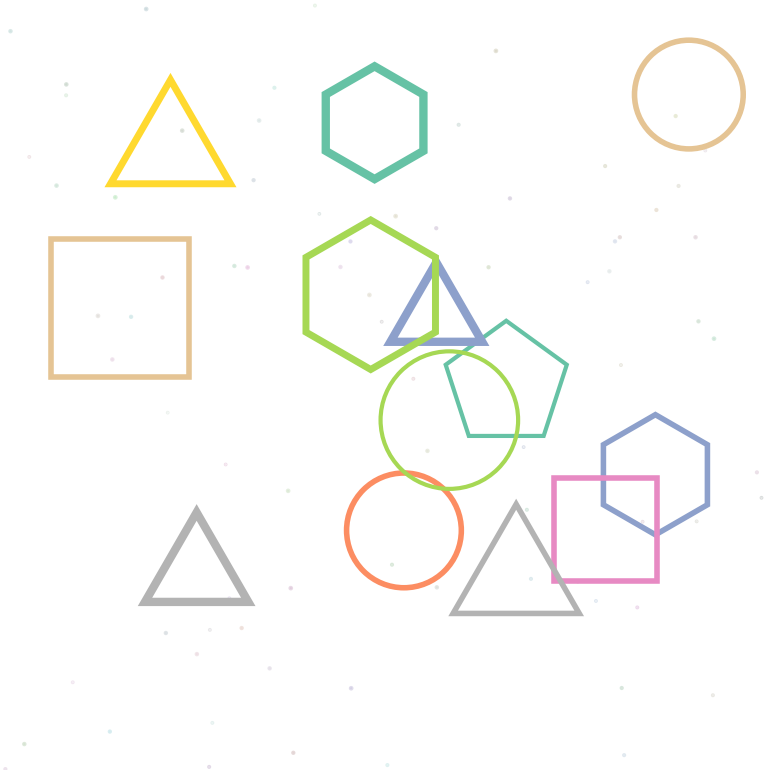[{"shape": "pentagon", "thickness": 1.5, "radius": 0.41, "center": [0.657, 0.501]}, {"shape": "hexagon", "thickness": 3, "radius": 0.37, "center": [0.486, 0.841]}, {"shape": "circle", "thickness": 2, "radius": 0.37, "center": [0.525, 0.311]}, {"shape": "triangle", "thickness": 3, "radius": 0.34, "center": [0.567, 0.591]}, {"shape": "hexagon", "thickness": 2, "radius": 0.39, "center": [0.851, 0.383]}, {"shape": "square", "thickness": 2, "radius": 0.33, "center": [0.786, 0.312]}, {"shape": "hexagon", "thickness": 2.5, "radius": 0.49, "center": [0.481, 0.617]}, {"shape": "circle", "thickness": 1.5, "radius": 0.45, "center": [0.584, 0.454]}, {"shape": "triangle", "thickness": 2.5, "radius": 0.45, "center": [0.221, 0.806]}, {"shape": "circle", "thickness": 2, "radius": 0.35, "center": [0.895, 0.877]}, {"shape": "square", "thickness": 2, "radius": 0.45, "center": [0.156, 0.6]}, {"shape": "triangle", "thickness": 3, "radius": 0.39, "center": [0.255, 0.257]}, {"shape": "triangle", "thickness": 2, "radius": 0.47, "center": [0.67, 0.251]}]